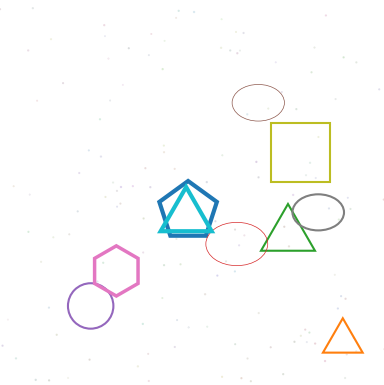[{"shape": "pentagon", "thickness": 3, "radius": 0.39, "center": [0.489, 0.451]}, {"shape": "triangle", "thickness": 1.5, "radius": 0.3, "center": [0.89, 0.114]}, {"shape": "triangle", "thickness": 1.5, "radius": 0.4, "center": [0.748, 0.389]}, {"shape": "oval", "thickness": 0.5, "radius": 0.4, "center": [0.615, 0.366]}, {"shape": "circle", "thickness": 1.5, "radius": 0.29, "center": [0.236, 0.205]}, {"shape": "oval", "thickness": 0.5, "radius": 0.34, "center": [0.671, 0.733]}, {"shape": "hexagon", "thickness": 2.5, "radius": 0.33, "center": [0.302, 0.296]}, {"shape": "oval", "thickness": 1.5, "radius": 0.33, "center": [0.827, 0.448]}, {"shape": "square", "thickness": 1.5, "radius": 0.38, "center": [0.781, 0.605]}, {"shape": "triangle", "thickness": 3, "radius": 0.38, "center": [0.483, 0.438]}]